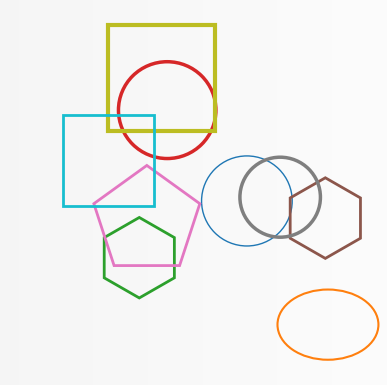[{"shape": "circle", "thickness": 1, "radius": 0.58, "center": [0.637, 0.478]}, {"shape": "oval", "thickness": 1.5, "radius": 0.65, "center": [0.846, 0.157]}, {"shape": "hexagon", "thickness": 2, "radius": 0.52, "center": [0.359, 0.331]}, {"shape": "circle", "thickness": 2.5, "radius": 0.63, "center": [0.431, 0.714]}, {"shape": "hexagon", "thickness": 2, "radius": 0.52, "center": [0.84, 0.434]}, {"shape": "pentagon", "thickness": 2, "radius": 0.72, "center": [0.379, 0.427]}, {"shape": "circle", "thickness": 2.5, "radius": 0.52, "center": [0.723, 0.488]}, {"shape": "square", "thickness": 3, "radius": 0.69, "center": [0.417, 0.797]}, {"shape": "square", "thickness": 2, "radius": 0.59, "center": [0.279, 0.582]}]